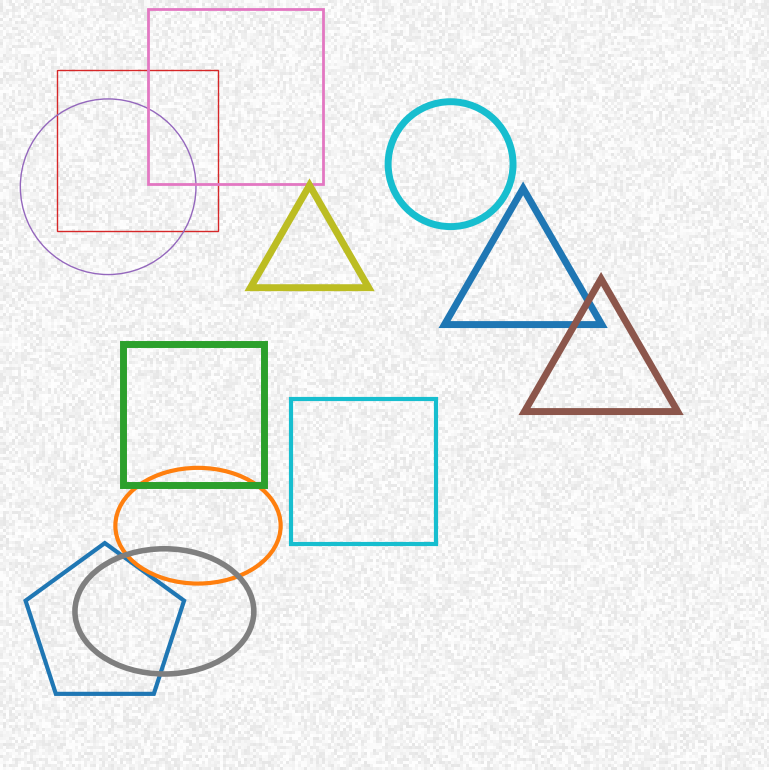[{"shape": "triangle", "thickness": 2.5, "radius": 0.59, "center": [0.679, 0.637]}, {"shape": "pentagon", "thickness": 1.5, "radius": 0.54, "center": [0.136, 0.186]}, {"shape": "oval", "thickness": 1.5, "radius": 0.54, "center": [0.257, 0.317]}, {"shape": "square", "thickness": 2.5, "radius": 0.46, "center": [0.251, 0.461]}, {"shape": "square", "thickness": 0.5, "radius": 0.52, "center": [0.179, 0.805]}, {"shape": "circle", "thickness": 0.5, "radius": 0.57, "center": [0.14, 0.757]}, {"shape": "triangle", "thickness": 2.5, "radius": 0.57, "center": [0.781, 0.523]}, {"shape": "square", "thickness": 1, "radius": 0.57, "center": [0.305, 0.874]}, {"shape": "oval", "thickness": 2, "radius": 0.58, "center": [0.213, 0.206]}, {"shape": "triangle", "thickness": 2.5, "radius": 0.44, "center": [0.402, 0.671]}, {"shape": "circle", "thickness": 2.5, "radius": 0.41, "center": [0.585, 0.787]}, {"shape": "square", "thickness": 1.5, "radius": 0.47, "center": [0.473, 0.388]}]